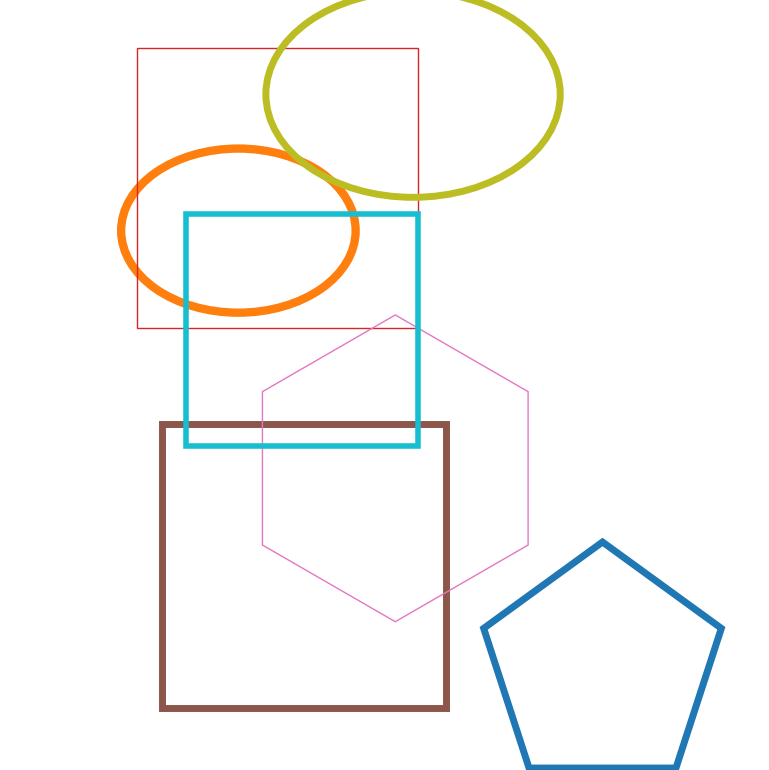[{"shape": "pentagon", "thickness": 2.5, "radius": 0.81, "center": [0.782, 0.134]}, {"shape": "oval", "thickness": 3, "radius": 0.76, "center": [0.31, 0.7]}, {"shape": "square", "thickness": 0.5, "radius": 0.91, "center": [0.36, 0.756]}, {"shape": "square", "thickness": 2.5, "radius": 0.92, "center": [0.395, 0.265]}, {"shape": "hexagon", "thickness": 0.5, "radius": 1.0, "center": [0.513, 0.392]}, {"shape": "oval", "thickness": 2.5, "radius": 0.96, "center": [0.536, 0.878]}, {"shape": "square", "thickness": 2, "radius": 0.75, "center": [0.392, 0.571]}]